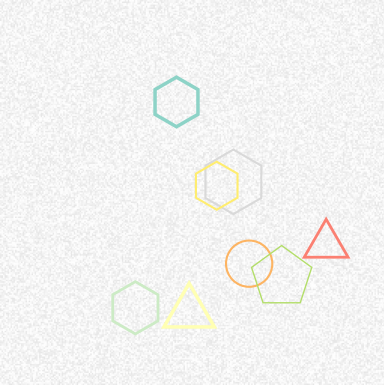[{"shape": "hexagon", "thickness": 2.5, "radius": 0.32, "center": [0.458, 0.735]}, {"shape": "triangle", "thickness": 2.5, "radius": 0.38, "center": [0.491, 0.189]}, {"shape": "triangle", "thickness": 2, "radius": 0.33, "center": [0.847, 0.365]}, {"shape": "circle", "thickness": 1.5, "radius": 0.3, "center": [0.647, 0.315]}, {"shape": "pentagon", "thickness": 1, "radius": 0.41, "center": [0.732, 0.28]}, {"shape": "hexagon", "thickness": 1.5, "radius": 0.42, "center": [0.606, 0.528]}, {"shape": "hexagon", "thickness": 2, "radius": 0.34, "center": [0.352, 0.201]}, {"shape": "hexagon", "thickness": 1.5, "radius": 0.31, "center": [0.563, 0.518]}]